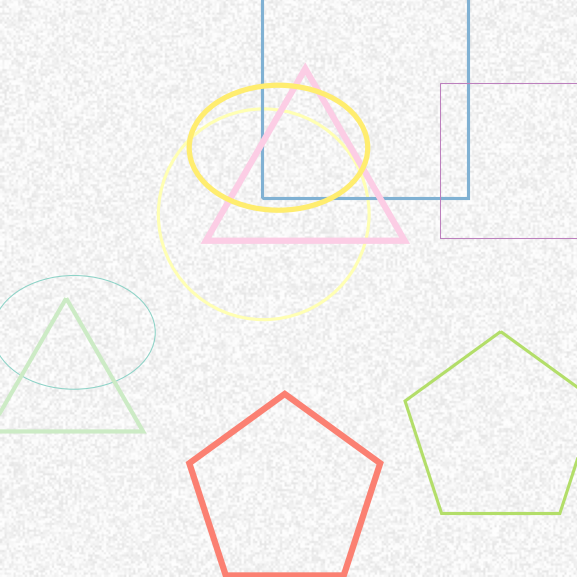[{"shape": "oval", "thickness": 0.5, "radius": 0.7, "center": [0.128, 0.424]}, {"shape": "circle", "thickness": 1.5, "radius": 0.91, "center": [0.457, 0.628]}, {"shape": "pentagon", "thickness": 3, "radius": 0.87, "center": [0.493, 0.143]}, {"shape": "square", "thickness": 1.5, "radius": 0.89, "center": [0.632, 0.835]}, {"shape": "pentagon", "thickness": 1.5, "radius": 0.87, "center": [0.867, 0.251]}, {"shape": "triangle", "thickness": 3, "radius": 0.99, "center": [0.529, 0.682]}, {"shape": "square", "thickness": 0.5, "radius": 0.67, "center": [0.896, 0.721]}, {"shape": "triangle", "thickness": 2, "radius": 0.77, "center": [0.115, 0.329]}, {"shape": "oval", "thickness": 2.5, "radius": 0.77, "center": [0.482, 0.743]}]